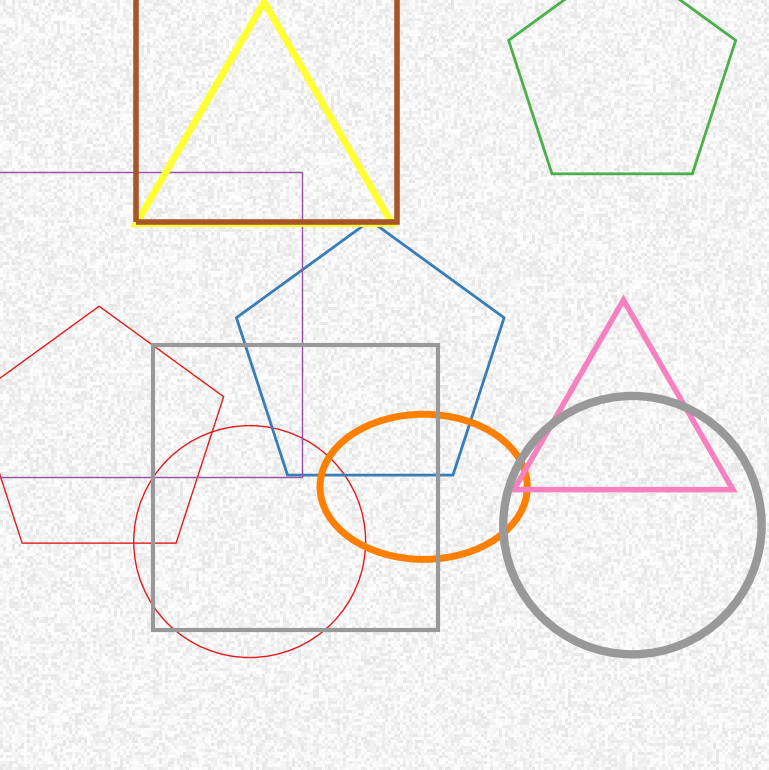[{"shape": "pentagon", "thickness": 0.5, "radius": 0.85, "center": [0.129, 0.432]}, {"shape": "circle", "thickness": 0.5, "radius": 0.75, "center": [0.324, 0.297]}, {"shape": "pentagon", "thickness": 1, "radius": 0.91, "center": [0.481, 0.531]}, {"shape": "pentagon", "thickness": 1, "radius": 0.78, "center": [0.808, 0.9]}, {"shape": "square", "thickness": 0.5, "radius": 0.99, "center": [0.194, 0.578]}, {"shape": "oval", "thickness": 2.5, "radius": 0.67, "center": [0.55, 0.368]}, {"shape": "triangle", "thickness": 2.5, "radius": 0.96, "center": [0.343, 0.806]}, {"shape": "square", "thickness": 2, "radius": 0.85, "center": [0.346, 0.881]}, {"shape": "triangle", "thickness": 2, "radius": 0.82, "center": [0.81, 0.446]}, {"shape": "square", "thickness": 1.5, "radius": 0.93, "center": [0.383, 0.366]}, {"shape": "circle", "thickness": 3, "radius": 0.84, "center": [0.821, 0.318]}]